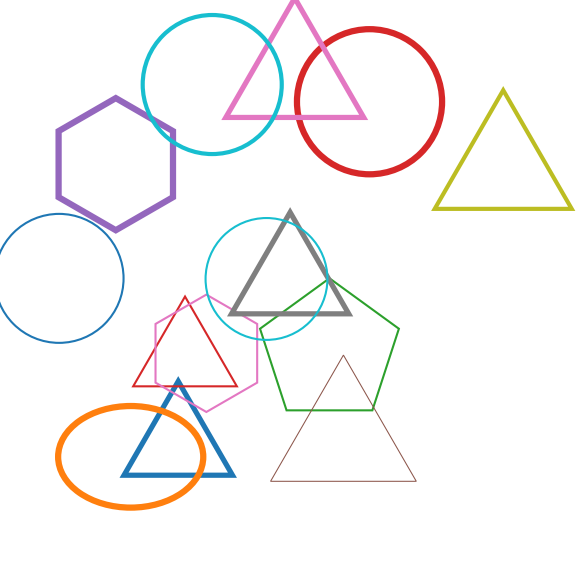[{"shape": "triangle", "thickness": 2.5, "radius": 0.54, "center": [0.309, 0.23]}, {"shape": "circle", "thickness": 1, "radius": 0.56, "center": [0.102, 0.517]}, {"shape": "oval", "thickness": 3, "radius": 0.63, "center": [0.226, 0.208]}, {"shape": "pentagon", "thickness": 1, "radius": 0.63, "center": [0.57, 0.391]}, {"shape": "triangle", "thickness": 1, "radius": 0.52, "center": [0.32, 0.382]}, {"shape": "circle", "thickness": 3, "radius": 0.63, "center": [0.64, 0.823]}, {"shape": "hexagon", "thickness": 3, "radius": 0.57, "center": [0.201, 0.715]}, {"shape": "triangle", "thickness": 0.5, "radius": 0.73, "center": [0.595, 0.239]}, {"shape": "hexagon", "thickness": 1, "radius": 0.51, "center": [0.357, 0.387]}, {"shape": "triangle", "thickness": 2.5, "radius": 0.69, "center": [0.51, 0.865]}, {"shape": "triangle", "thickness": 2.5, "radius": 0.59, "center": [0.502, 0.514]}, {"shape": "triangle", "thickness": 2, "radius": 0.68, "center": [0.871, 0.706]}, {"shape": "circle", "thickness": 1, "radius": 0.53, "center": [0.461, 0.516]}, {"shape": "circle", "thickness": 2, "radius": 0.6, "center": [0.367, 0.853]}]